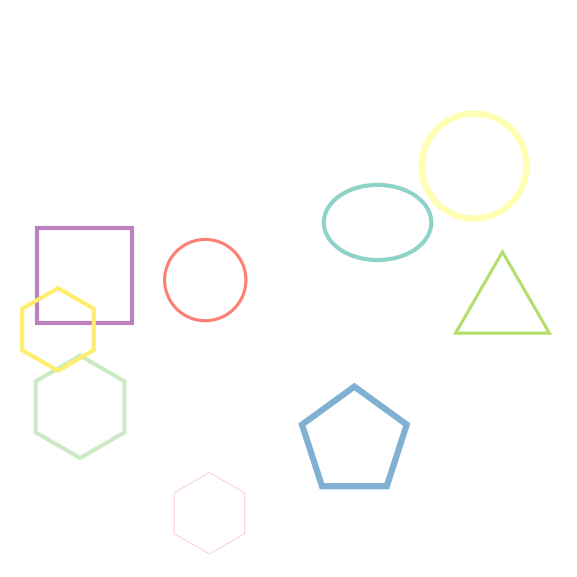[{"shape": "oval", "thickness": 2, "radius": 0.47, "center": [0.654, 0.614]}, {"shape": "circle", "thickness": 3, "radius": 0.45, "center": [0.821, 0.712]}, {"shape": "circle", "thickness": 1.5, "radius": 0.35, "center": [0.355, 0.514]}, {"shape": "pentagon", "thickness": 3, "radius": 0.48, "center": [0.614, 0.234]}, {"shape": "triangle", "thickness": 1.5, "radius": 0.47, "center": [0.87, 0.469]}, {"shape": "hexagon", "thickness": 0.5, "radius": 0.35, "center": [0.363, 0.11]}, {"shape": "square", "thickness": 2, "radius": 0.41, "center": [0.146, 0.522]}, {"shape": "hexagon", "thickness": 2, "radius": 0.44, "center": [0.139, 0.295]}, {"shape": "hexagon", "thickness": 2, "radius": 0.36, "center": [0.1, 0.429]}]